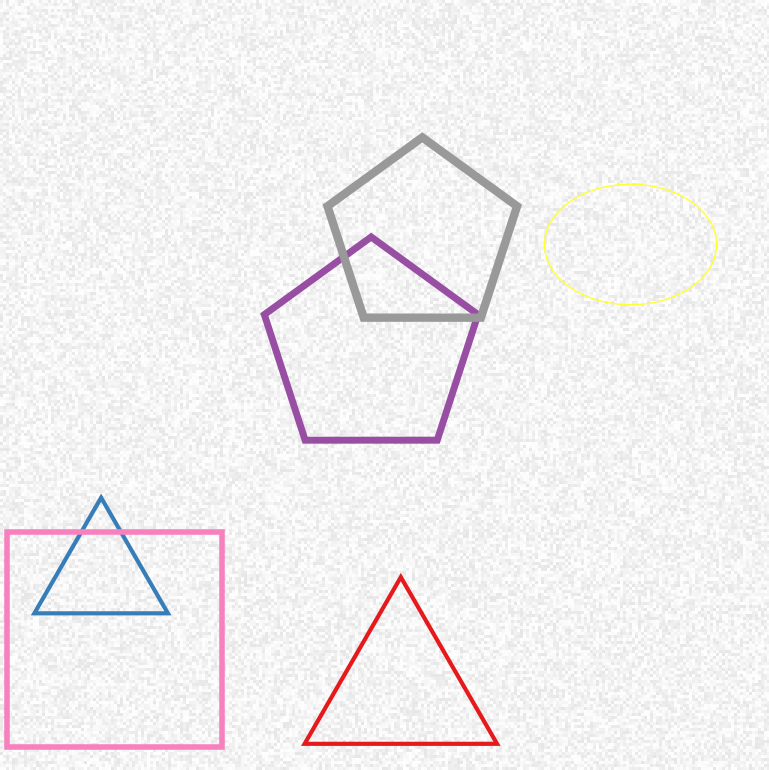[{"shape": "triangle", "thickness": 1.5, "radius": 0.72, "center": [0.521, 0.106]}, {"shape": "triangle", "thickness": 1.5, "radius": 0.5, "center": [0.131, 0.254]}, {"shape": "pentagon", "thickness": 2.5, "radius": 0.73, "center": [0.482, 0.546]}, {"shape": "oval", "thickness": 0.5, "radius": 0.56, "center": [0.819, 0.682]}, {"shape": "square", "thickness": 2, "radius": 0.7, "center": [0.148, 0.169]}, {"shape": "pentagon", "thickness": 3, "radius": 0.65, "center": [0.548, 0.692]}]